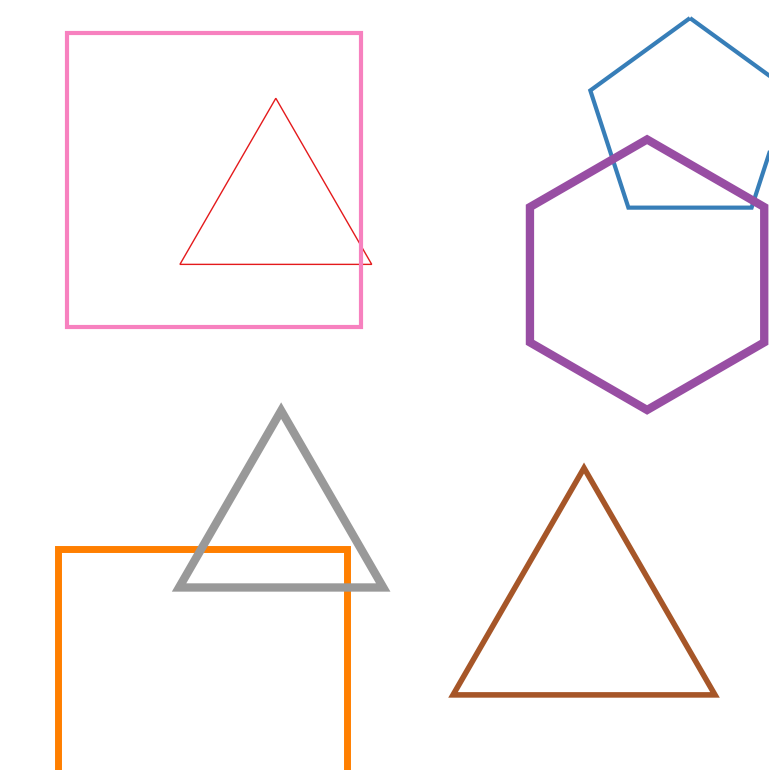[{"shape": "triangle", "thickness": 0.5, "radius": 0.72, "center": [0.358, 0.729]}, {"shape": "pentagon", "thickness": 1.5, "radius": 0.68, "center": [0.896, 0.84]}, {"shape": "hexagon", "thickness": 3, "radius": 0.88, "center": [0.84, 0.643]}, {"shape": "square", "thickness": 2.5, "radius": 0.94, "center": [0.263, 0.1]}, {"shape": "triangle", "thickness": 2, "radius": 0.98, "center": [0.758, 0.196]}, {"shape": "square", "thickness": 1.5, "radius": 0.96, "center": [0.278, 0.766]}, {"shape": "triangle", "thickness": 3, "radius": 0.77, "center": [0.365, 0.314]}]